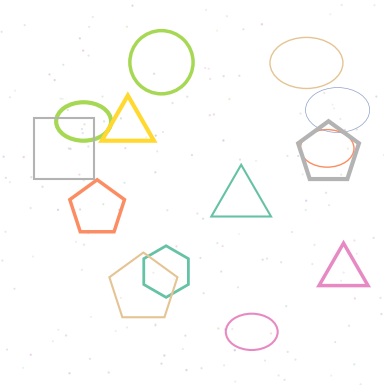[{"shape": "triangle", "thickness": 1.5, "radius": 0.45, "center": [0.626, 0.482]}, {"shape": "hexagon", "thickness": 2, "radius": 0.33, "center": [0.431, 0.295]}, {"shape": "pentagon", "thickness": 2.5, "radius": 0.37, "center": [0.252, 0.458]}, {"shape": "oval", "thickness": 1, "radius": 0.35, "center": [0.85, 0.615]}, {"shape": "oval", "thickness": 0.5, "radius": 0.42, "center": [0.877, 0.714]}, {"shape": "oval", "thickness": 1.5, "radius": 0.34, "center": [0.654, 0.138]}, {"shape": "triangle", "thickness": 2.5, "radius": 0.37, "center": [0.892, 0.295]}, {"shape": "oval", "thickness": 3, "radius": 0.36, "center": [0.217, 0.684]}, {"shape": "circle", "thickness": 2.5, "radius": 0.41, "center": [0.419, 0.838]}, {"shape": "triangle", "thickness": 3, "radius": 0.39, "center": [0.332, 0.674]}, {"shape": "pentagon", "thickness": 1.5, "radius": 0.46, "center": [0.372, 0.251]}, {"shape": "oval", "thickness": 1, "radius": 0.47, "center": [0.796, 0.837]}, {"shape": "square", "thickness": 1.5, "radius": 0.39, "center": [0.166, 0.615]}, {"shape": "pentagon", "thickness": 3, "radius": 0.42, "center": [0.853, 0.602]}]